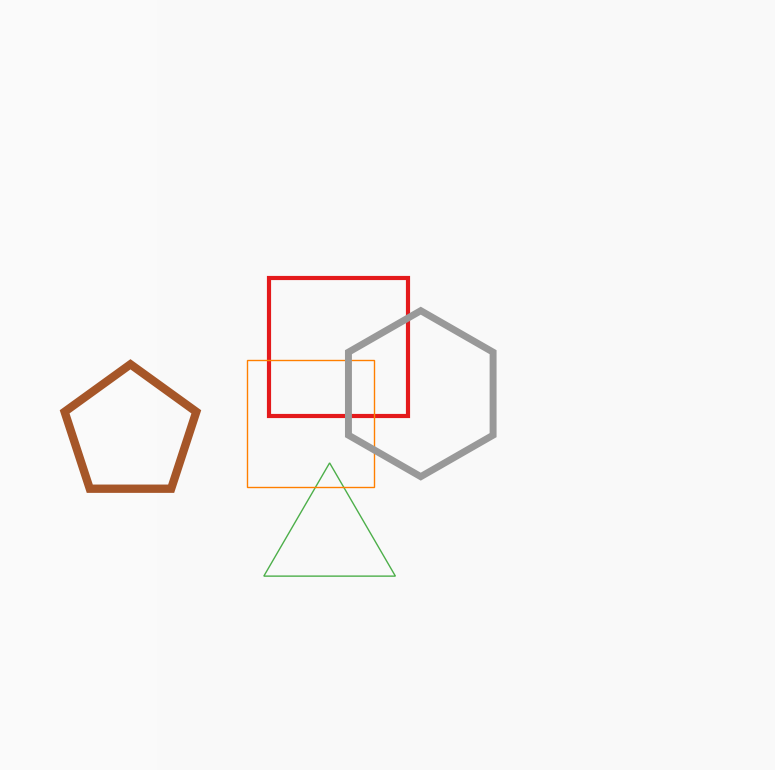[{"shape": "square", "thickness": 1.5, "radius": 0.45, "center": [0.437, 0.549]}, {"shape": "triangle", "thickness": 0.5, "radius": 0.49, "center": [0.425, 0.301]}, {"shape": "square", "thickness": 0.5, "radius": 0.41, "center": [0.4, 0.45]}, {"shape": "pentagon", "thickness": 3, "radius": 0.45, "center": [0.168, 0.438]}, {"shape": "hexagon", "thickness": 2.5, "radius": 0.54, "center": [0.543, 0.489]}]